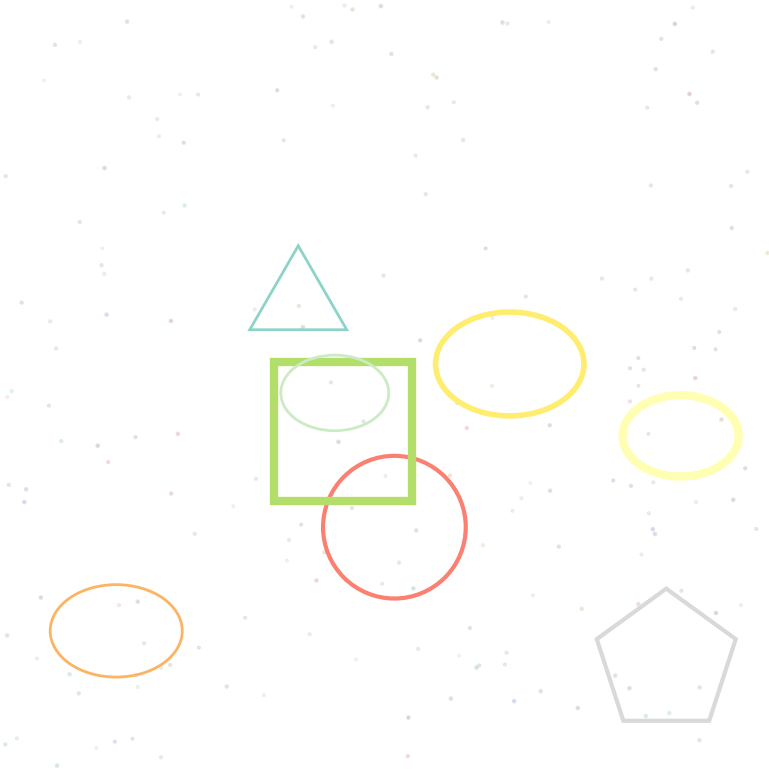[{"shape": "triangle", "thickness": 1, "radius": 0.36, "center": [0.387, 0.608]}, {"shape": "oval", "thickness": 3, "radius": 0.38, "center": [0.884, 0.434]}, {"shape": "circle", "thickness": 1.5, "radius": 0.46, "center": [0.512, 0.315]}, {"shape": "oval", "thickness": 1, "radius": 0.43, "center": [0.151, 0.181]}, {"shape": "square", "thickness": 3, "radius": 0.45, "center": [0.445, 0.44]}, {"shape": "pentagon", "thickness": 1.5, "radius": 0.47, "center": [0.865, 0.141]}, {"shape": "oval", "thickness": 1, "radius": 0.35, "center": [0.435, 0.49]}, {"shape": "oval", "thickness": 2, "radius": 0.48, "center": [0.662, 0.527]}]